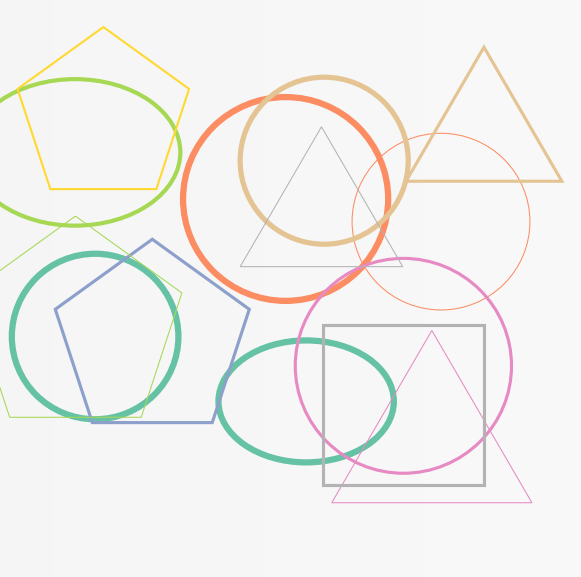[{"shape": "circle", "thickness": 3, "radius": 0.72, "center": [0.164, 0.416]}, {"shape": "oval", "thickness": 3, "radius": 0.75, "center": [0.527, 0.304]}, {"shape": "circle", "thickness": 3, "radius": 0.88, "center": [0.491, 0.655]}, {"shape": "circle", "thickness": 0.5, "radius": 0.76, "center": [0.759, 0.615]}, {"shape": "pentagon", "thickness": 1.5, "radius": 0.88, "center": [0.262, 0.409]}, {"shape": "circle", "thickness": 1.5, "radius": 0.93, "center": [0.694, 0.366]}, {"shape": "triangle", "thickness": 0.5, "radius": 0.99, "center": [0.743, 0.228]}, {"shape": "oval", "thickness": 2, "radius": 0.91, "center": [0.129, 0.735]}, {"shape": "pentagon", "thickness": 0.5, "radius": 0.96, "center": [0.13, 0.432]}, {"shape": "pentagon", "thickness": 1, "radius": 0.78, "center": [0.178, 0.797]}, {"shape": "triangle", "thickness": 1.5, "radius": 0.77, "center": [0.833, 0.763]}, {"shape": "circle", "thickness": 2.5, "radius": 0.72, "center": [0.558, 0.721]}, {"shape": "triangle", "thickness": 0.5, "radius": 0.81, "center": [0.553, 0.618]}, {"shape": "square", "thickness": 1.5, "radius": 0.69, "center": [0.694, 0.298]}]